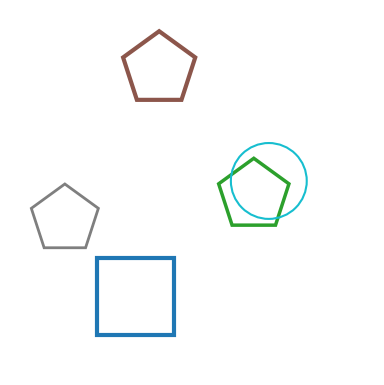[{"shape": "square", "thickness": 3, "radius": 0.5, "center": [0.353, 0.229]}, {"shape": "pentagon", "thickness": 2.5, "radius": 0.48, "center": [0.659, 0.493]}, {"shape": "pentagon", "thickness": 3, "radius": 0.49, "center": [0.413, 0.82]}, {"shape": "pentagon", "thickness": 2, "radius": 0.46, "center": [0.168, 0.431]}, {"shape": "circle", "thickness": 1.5, "radius": 0.49, "center": [0.698, 0.53]}]